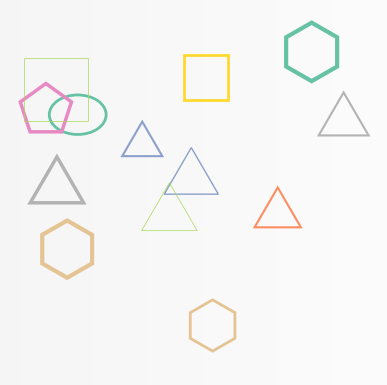[{"shape": "hexagon", "thickness": 3, "radius": 0.38, "center": [0.804, 0.865]}, {"shape": "oval", "thickness": 2, "radius": 0.37, "center": [0.201, 0.702]}, {"shape": "triangle", "thickness": 1.5, "radius": 0.34, "center": [0.717, 0.444]}, {"shape": "triangle", "thickness": 1.5, "radius": 0.3, "center": [0.367, 0.624]}, {"shape": "triangle", "thickness": 1, "radius": 0.4, "center": [0.494, 0.536]}, {"shape": "pentagon", "thickness": 2.5, "radius": 0.35, "center": [0.118, 0.714]}, {"shape": "square", "thickness": 0.5, "radius": 0.41, "center": [0.145, 0.766]}, {"shape": "triangle", "thickness": 0.5, "radius": 0.41, "center": [0.437, 0.442]}, {"shape": "square", "thickness": 2, "radius": 0.29, "center": [0.531, 0.799]}, {"shape": "hexagon", "thickness": 3, "radius": 0.37, "center": [0.173, 0.353]}, {"shape": "hexagon", "thickness": 2, "radius": 0.33, "center": [0.549, 0.155]}, {"shape": "triangle", "thickness": 2.5, "radius": 0.4, "center": [0.147, 0.513]}, {"shape": "triangle", "thickness": 1.5, "radius": 0.37, "center": [0.887, 0.685]}]